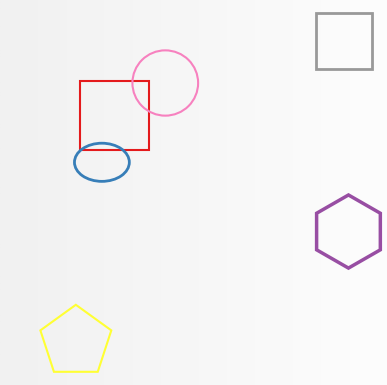[{"shape": "square", "thickness": 1.5, "radius": 0.45, "center": [0.296, 0.7]}, {"shape": "oval", "thickness": 2, "radius": 0.35, "center": [0.263, 0.578]}, {"shape": "hexagon", "thickness": 2.5, "radius": 0.47, "center": [0.899, 0.399]}, {"shape": "pentagon", "thickness": 1.5, "radius": 0.48, "center": [0.196, 0.112]}, {"shape": "circle", "thickness": 1.5, "radius": 0.42, "center": [0.427, 0.784]}, {"shape": "square", "thickness": 2, "radius": 0.36, "center": [0.888, 0.894]}]